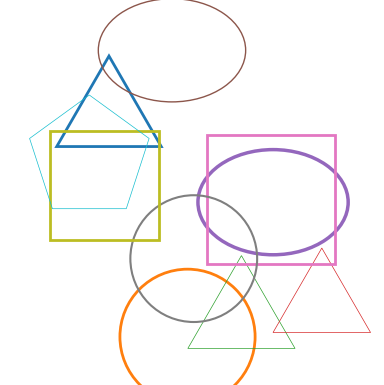[{"shape": "triangle", "thickness": 2, "radius": 0.78, "center": [0.283, 0.698]}, {"shape": "circle", "thickness": 2, "radius": 0.88, "center": [0.487, 0.125]}, {"shape": "triangle", "thickness": 0.5, "radius": 0.8, "center": [0.627, 0.175]}, {"shape": "triangle", "thickness": 0.5, "radius": 0.73, "center": [0.836, 0.209]}, {"shape": "oval", "thickness": 2.5, "radius": 0.98, "center": [0.709, 0.475]}, {"shape": "oval", "thickness": 1, "radius": 0.96, "center": [0.447, 0.869]}, {"shape": "square", "thickness": 2, "radius": 0.84, "center": [0.704, 0.482]}, {"shape": "circle", "thickness": 1.5, "radius": 0.82, "center": [0.503, 0.328]}, {"shape": "square", "thickness": 2, "radius": 0.71, "center": [0.272, 0.519]}, {"shape": "pentagon", "thickness": 0.5, "radius": 0.82, "center": [0.232, 0.59]}]